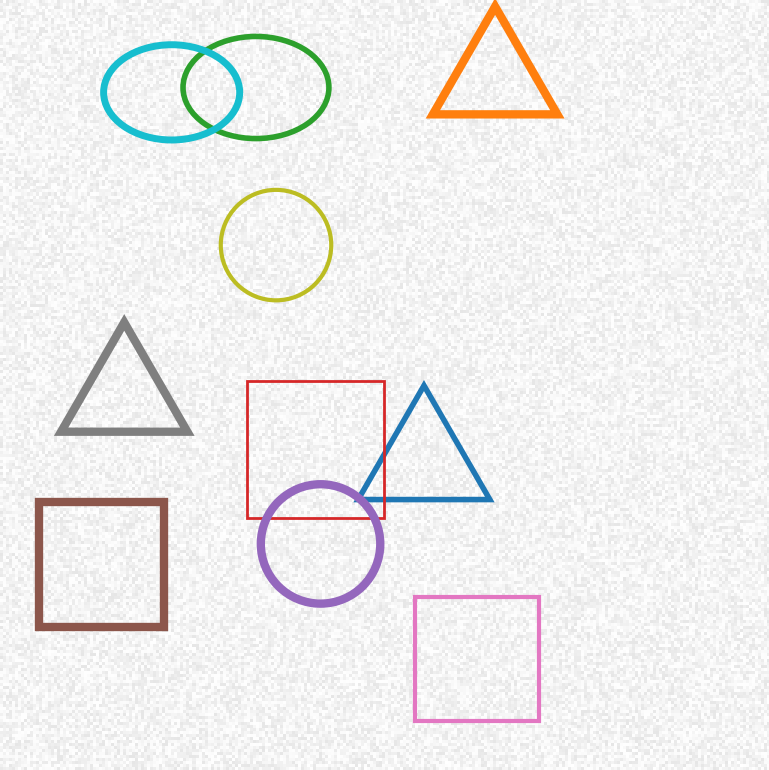[{"shape": "triangle", "thickness": 2, "radius": 0.49, "center": [0.551, 0.401]}, {"shape": "triangle", "thickness": 3, "radius": 0.47, "center": [0.643, 0.898]}, {"shape": "oval", "thickness": 2, "radius": 0.47, "center": [0.332, 0.886]}, {"shape": "square", "thickness": 1, "radius": 0.45, "center": [0.41, 0.416]}, {"shape": "circle", "thickness": 3, "radius": 0.39, "center": [0.416, 0.294]}, {"shape": "square", "thickness": 3, "radius": 0.41, "center": [0.132, 0.267]}, {"shape": "square", "thickness": 1.5, "radius": 0.4, "center": [0.62, 0.144]}, {"shape": "triangle", "thickness": 3, "radius": 0.47, "center": [0.161, 0.487]}, {"shape": "circle", "thickness": 1.5, "radius": 0.36, "center": [0.358, 0.682]}, {"shape": "oval", "thickness": 2.5, "radius": 0.44, "center": [0.223, 0.88]}]